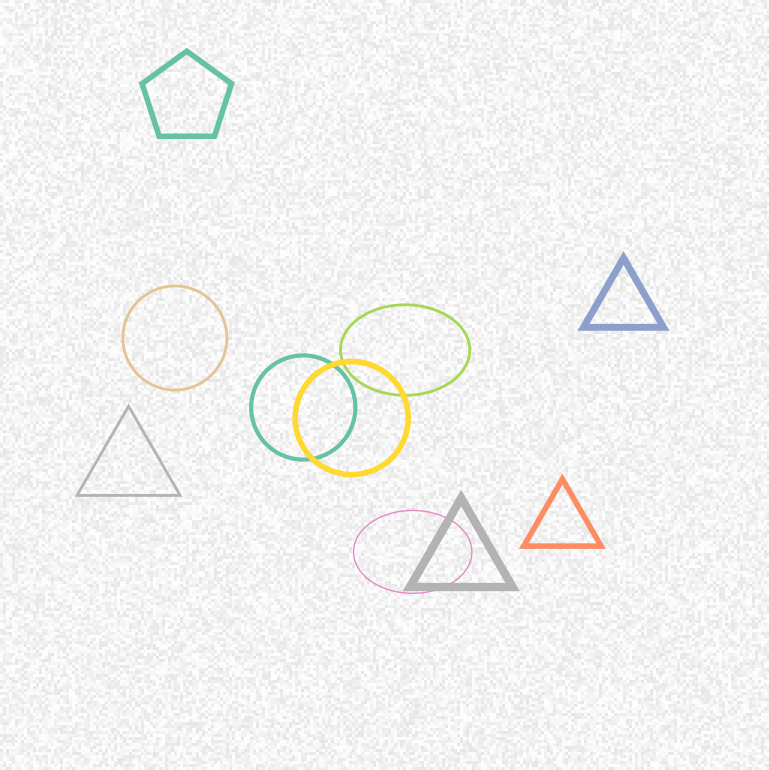[{"shape": "circle", "thickness": 1.5, "radius": 0.34, "center": [0.394, 0.471]}, {"shape": "pentagon", "thickness": 2, "radius": 0.31, "center": [0.243, 0.872]}, {"shape": "triangle", "thickness": 2, "radius": 0.29, "center": [0.73, 0.32]}, {"shape": "triangle", "thickness": 2.5, "radius": 0.3, "center": [0.81, 0.605]}, {"shape": "oval", "thickness": 0.5, "radius": 0.38, "center": [0.536, 0.283]}, {"shape": "oval", "thickness": 1, "radius": 0.42, "center": [0.526, 0.545]}, {"shape": "circle", "thickness": 2, "radius": 0.37, "center": [0.457, 0.457]}, {"shape": "circle", "thickness": 1, "radius": 0.34, "center": [0.227, 0.561]}, {"shape": "triangle", "thickness": 3, "radius": 0.39, "center": [0.599, 0.276]}, {"shape": "triangle", "thickness": 1, "radius": 0.39, "center": [0.167, 0.395]}]